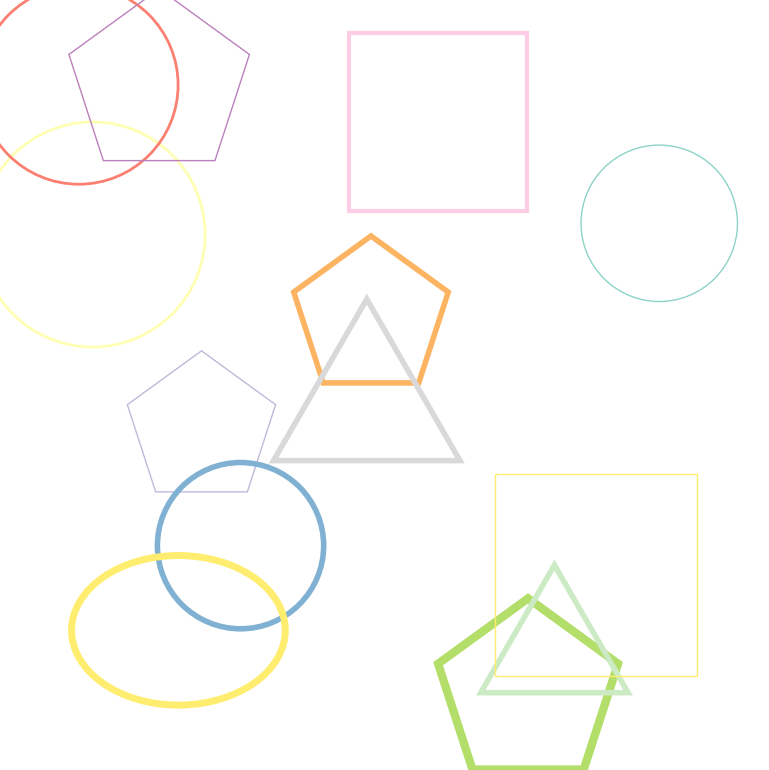[{"shape": "circle", "thickness": 0.5, "radius": 0.51, "center": [0.856, 0.71]}, {"shape": "circle", "thickness": 1, "radius": 0.73, "center": [0.12, 0.695]}, {"shape": "pentagon", "thickness": 0.5, "radius": 0.51, "center": [0.262, 0.443]}, {"shape": "circle", "thickness": 1, "radius": 0.64, "center": [0.102, 0.89]}, {"shape": "circle", "thickness": 2, "radius": 0.54, "center": [0.312, 0.291]}, {"shape": "pentagon", "thickness": 2, "radius": 0.53, "center": [0.482, 0.588]}, {"shape": "pentagon", "thickness": 3, "radius": 0.61, "center": [0.686, 0.1]}, {"shape": "square", "thickness": 1.5, "radius": 0.58, "center": [0.569, 0.841]}, {"shape": "triangle", "thickness": 2, "radius": 0.7, "center": [0.476, 0.472]}, {"shape": "pentagon", "thickness": 0.5, "radius": 0.62, "center": [0.207, 0.891]}, {"shape": "triangle", "thickness": 2, "radius": 0.55, "center": [0.72, 0.156]}, {"shape": "square", "thickness": 0.5, "radius": 0.65, "center": [0.774, 0.253]}, {"shape": "oval", "thickness": 2.5, "radius": 0.69, "center": [0.232, 0.181]}]